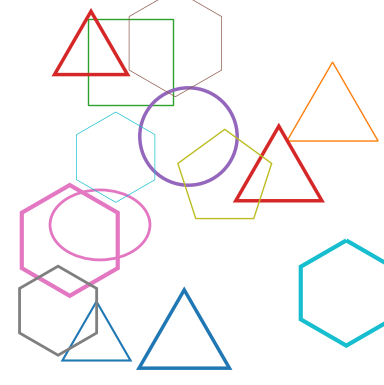[{"shape": "triangle", "thickness": 1.5, "radius": 0.51, "center": [0.251, 0.115]}, {"shape": "triangle", "thickness": 2.5, "radius": 0.68, "center": [0.479, 0.112]}, {"shape": "triangle", "thickness": 1, "radius": 0.68, "center": [0.864, 0.702]}, {"shape": "square", "thickness": 1, "radius": 0.55, "center": [0.339, 0.839]}, {"shape": "triangle", "thickness": 2.5, "radius": 0.65, "center": [0.724, 0.543]}, {"shape": "triangle", "thickness": 2.5, "radius": 0.55, "center": [0.236, 0.861]}, {"shape": "circle", "thickness": 2.5, "radius": 0.63, "center": [0.49, 0.645]}, {"shape": "hexagon", "thickness": 0.5, "radius": 0.69, "center": [0.456, 0.888]}, {"shape": "oval", "thickness": 2, "radius": 0.65, "center": [0.26, 0.416]}, {"shape": "hexagon", "thickness": 3, "radius": 0.72, "center": [0.181, 0.375]}, {"shape": "hexagon", "thickness": 2, "radius": 0.58, "center": [0.151, 0.193]}, {"shape": "pentagon", "thickness": 1, "radius": 0.64, "center": [0.584, 0.536]}, {"shape": "hexagon", "thickness": 3, "radius": 0.68, "center": [0.9, 0.239]}, {"shape": "hexagon", "thickness": 0.5, "radius": 0.59, "center": [0.301, 0.592]}]